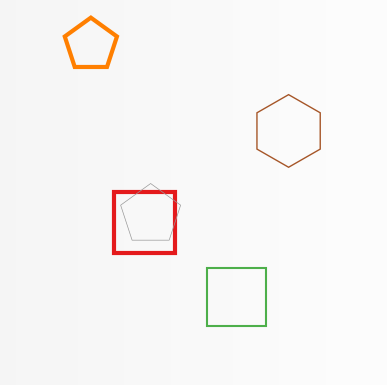[{"shape": "square", "thickness": 3, "radius": 0.4, "center": [0.372, 0.421]}, {"shape": "square", "thickness": 1.5, "radius": 0.38, "center": [0.609, 0.229]}, {"shape": "pentagon", "thickness": 3, "radius": 0.35, "center": [0.234, 0.883]}, {"shape": "hexagon", "thickness": 1, "radius": 0.47, "center": [0.745, 0.66]}, {"shape": "pentagon", "thickness": 0.5, "radius": 0.41, "center": [0.389, 0.442]}]